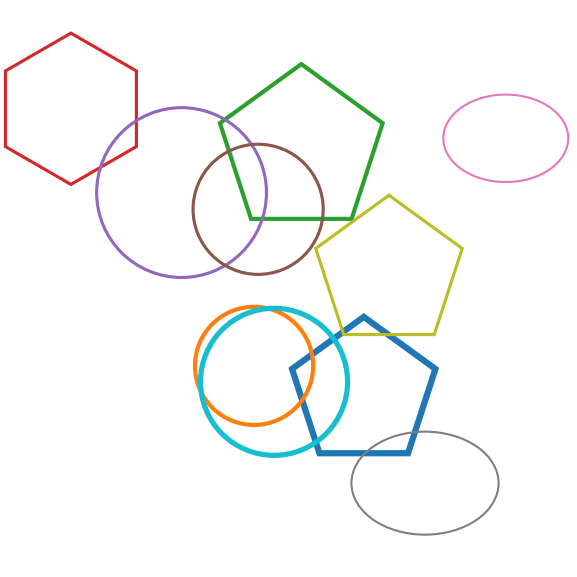[{"shape": "pentagon", "thickness": 3, "radius": 0.65, "center": [0.63, 0.32]}, {"shape": "circle", "thickness": 2, "radius": 0.51, "center": [0.44, 0.366]}, {"shape": "pentagon", "thickness": 2, "radius": 0.74, "center": [0.522, 0.74]}, {"shape": "hexagon", "thickness": 1.5, "radius": 0.65, "center": [0.123, 0.811]}, {"shape": "circle", "thickness": 1.5, "radius": 0.74, "center": [0.314, 0.666]}, {"shape": "circle", "thickness": 1.5, "radius": 0.56, "center": [0.447, 0.637]}, {"shape": "oval", "thickness": 1, "radius": 0.54, "center": [0.876, 0.76]}, {"shape": "oval", "thickness": 1, "radius": 0.64, "center": [0.736, 0.162]}, {"shape": "pentagon", "thickness": 1.5, "radius": 0.67, "center": [0.674, 0.528]}, {"shape": "circle", "thickness": 2.5, "radius": 0.64, "center": [0.475, 0.338]}]